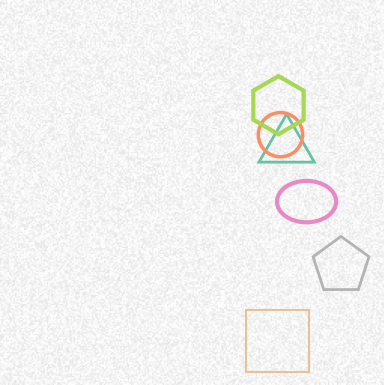[{"shape": "triangle", "thickness": 2, "radius": 0.42, "center": [0.745, 0.62]}, {"shape": "circle", "thickness": 2.5, "radius": 0.29, "center": [0.729, 0.65]}, {"shape": "oval", "thickness": 3, "radius": 0.38, "center": [0.796, 0.476]}, {"shape": "hexagon", "thickness": 3, "radius": 0.38, "center": [0.723, 0.727]}, {"shape": "square", "thickness": 1.5, "radius": 0.4, "center": [0.721, 0.114]}, {"shape": "pentagon", "thickness": 2, "radius": 0.38, "center": [0.886, 0.31]}]